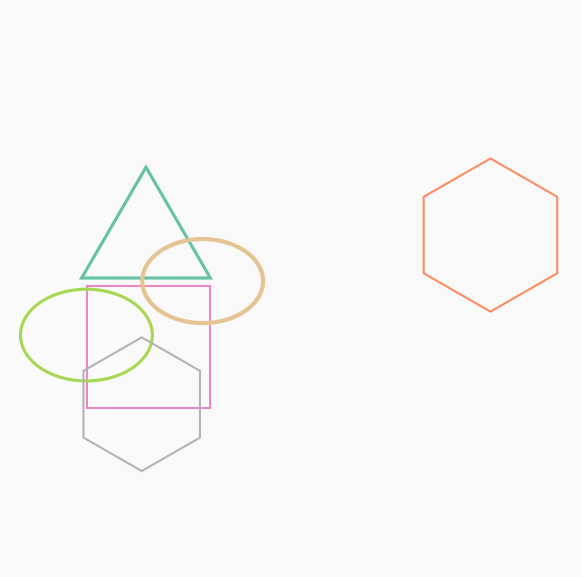[{"shape": "triangle", "thickness": 1.5, "radius": 0.64, "center": [0.251, 0.582]}, {"shape": "hexagon", "thickness": 1, "radius": 0.66, "center": [0.844, 0.592]}, {"shape": "square", "thickness": 1, "radius": 0.53, "center": [0.255, 0.398]}, {"shape": "oval", "thickness": 1.5, "radius": 0.57, "center": [0.149, 0.419]}, {"shape": "oval", "thickness": 2, "radius": 0.52, "center": [0.349, 0.512]}, {"shape": "hexagon", "thickness": 1, "radius": 0.58, "center": [0.244, 0.299]}]